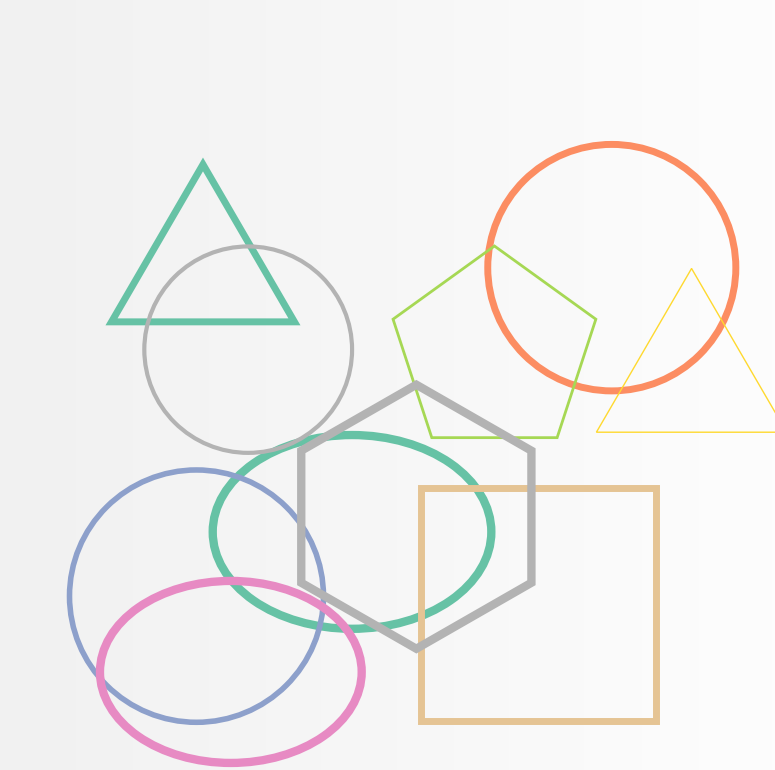[{"shape": "oval", "thickness": 3, "radius": 0.9, "center": [0.454, 0.309]}, {"shape": "triangle", "thickness": 2.5, "radius": 0.68, "center": [0.262, 0.65]}, {"shape": "circle", "thickness": 2.5, "radius": 0.8, "center": [0.789, 0.652]}, {"shape": "circle", "thickness": 2, "radius": 0.82, "center": [0.254, 0.226]}, {"shape": "oval", "thickness": 3, "radius": 0.84, "center": [0.298, 0.127]}, {"shape": "pentagon", "thickness": 1, "radius": 0.69, "center": [0.638, 0.543]}, {"shape": "triangle", "thickness": 0.5, "radius": 0.71, "center": [0.892, 0.51]}, {"shape": "square", "thickness": 2.5, "radius": 0.76, "center": [0.695, 0.215]}, {"shape": "circle", "thickness": 1.5, "radius": 0.67, "center": [0.32, 0.546]}, {"shape": "hexagon", "thickness": 3, "radius": 0.86, "center": [0.537, 0.329]}]